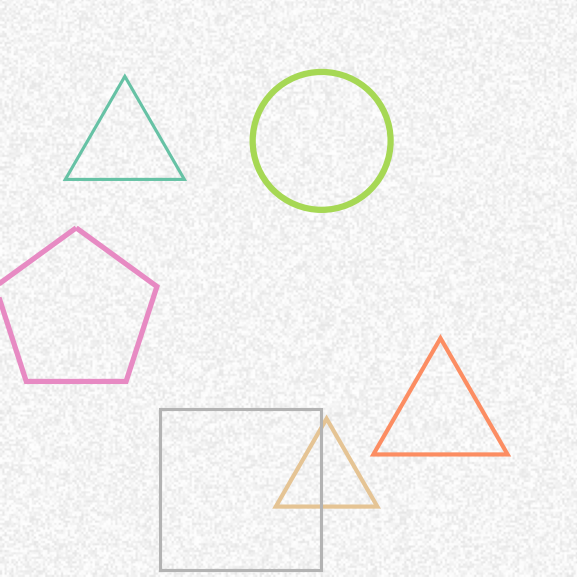[{"shape": "triangle", "thickness": 1.5, "radius": 0.59, "center": [0.216, 0.748]}, {"shape": "triangle", "thickness": 2, "radius": 0.67, "center": [0.763, 0.279]}, {"shape": "pentagon", "thickness": 2.5, "radius": 0.74, "center": [0.132, 0.458]}, {"shape": "circle", "thickness": 3, "radius": 0.6, "center": [0.557, 0.755]}, {"shape": "triangle", "thickness": 2, "radius": 0.51, "center": [0.566, 0.173]}, {"shape": "square", "thickness": 1.5, "radius": 0.7, "center": [0.416, 0.152]}]